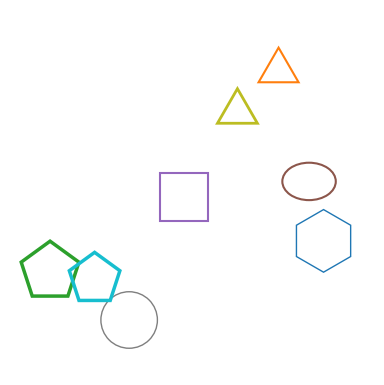[{"shape": "hexagon", "thickness": 1, "radius": 0.41, "center": [0.84, 0.374]}, {"shape": "triangle", "thickness": 1.5, "radius": 0.3, "center": [0.724, 0.816]}, {"shape": "pentagon", "thickness": 2.5, "radius": 0.39, "center": [0.13, 0.295]}, {"shape": "square", "thickness": 1.5, "radius": 0.31, "center": [0.478, 0.488]}, {"shape": "oval", "thickness": 1.5, "radius": 0.35, "center": [0.803, 0.529]}, {"shape": "circle", "thickness": 1, "radius": 0.37, "center": [0.335, 0.169]}, {"shape": "triangle", "thickness": 2, "radius": 0.3, "center": [0.617, 0.71]}, {"shape": "pentagon", "thickness": 2.5, "radius": 0.35, "center": [0.246, 0.275]}]